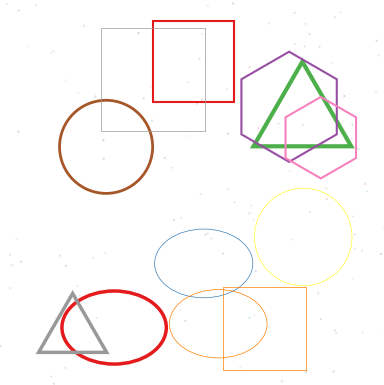[{"shape": "square", "thickness": 1.5, "radius": 0.52, "center": [0.502, 0.841]}, {"shape": "oval", "thickness": 2.5, "radius": 0.68, "center": [0.296, 0.149]}, {"shape": "oval", "thickness": 0.5, "radius": 0.64, "center": [0.529, 0.316]}, {"shape": "triangle", "thickness": 3, "radius": 0.73, "center": [0.785, 0.693]}, {"shape": "hexagon", "thickness": 1.5, "radius": 0.72, "center": [0.751, 0.723]}, {"shape": "square", "thickness": 0.5, "radius": 0.54, "center": [0.688, 0.146]}, {"shape": "oval", "thickness": 0.5, "radius": 0.63, "center": [0.567, 0.159]}, {"shape": "circle", "thickness": 0.5, "radius": 0.63, "center": [0.788, 0.384]}, {"shape": "circle", "thickness": 2, "radius": 0.6, "center": [0.276, 0.619]}, {"shape": "hexagon", "thickness": 1.5, "radius": 0.53, "center": [0.833, 0.642]}, {"shape": "square", "thickness": 0.5, "radius": 0.67, "center": [0.397, 0.792]}, {"shape": "triangle", "thickness": 2.5, "radius": 0.51, "center": [0.189, 0.136]}]